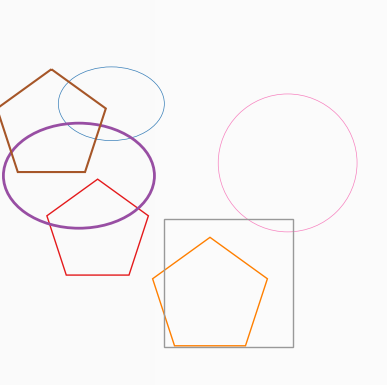[{"shape": "pentagon", "thickness": 1, "radius": 0.69, "center": [0.252, 0.397]}, {"shape": "oval", "thickness": 0.5, "radius": 0.68, "center": [0.287, 0.731]}, {"shape": "oval", "thickness": 2, "radius": 0.97, "center": [0.204, 0.544]}, {"shape": "pentagon", "thickness": 1, "radius": 0.78, "center": [0.542, 0.228]}, {"shape": "pentagon", "thickness": 1.5, "radius": 0.74, "center": [0.133, 0.673]}, {"shape": "circle", "thickness": 0.5, "radius": 0.9, "center": [0.742, 0.577]}, {"shape": "square", "thickness": 1, "radius": 0.83, "center": [0.589, 0.265]}]